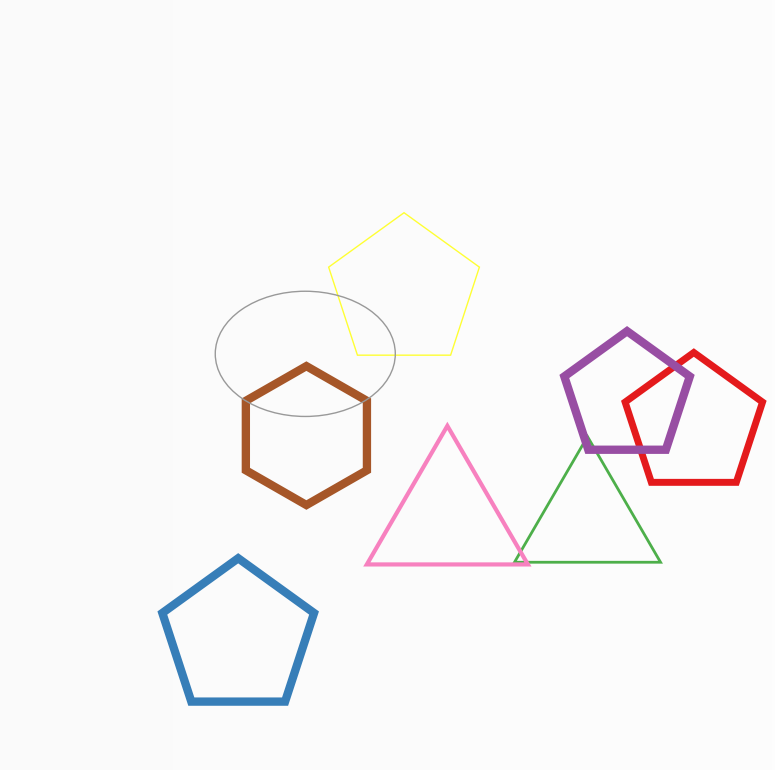[{"shape": "pentagon", "thickness": 2.5, "radius": 0.47, "center": [0.895, 0.449]}, {"shape": "pentagon", "thickness": 3, "radius": 0.51, "center": [0.307, 0.172]}, {"shape": "triangle", "thickness": 1, "radius": 0.54, "center": [0.758, 0.324]}, {"shape": "pentagon", "thickness": 3, "radius": 0.43, "center": [0.809, 0.485]}, {"shape": "pentagon", "thickness": 0.5, "radius": 0.51, "center": [0.521, 0.621]}, {"shape": "hexagon", "thickness": 3, "radius": 0.45, "center": [0.395, 0.434]}, {"shape": "triangle", "thickness": 1.5, "radius": 0.6, "center": [0.577, 0.327]}, {"shape": "oval", "thickness": 0.5, "radius": 0.58, "center": [0.394, 0.54]}]